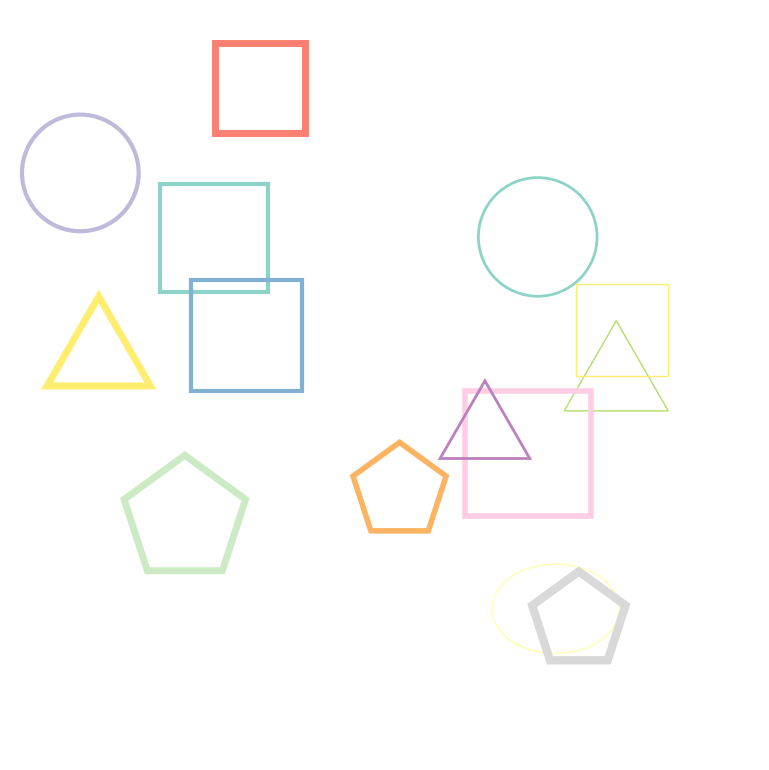[{"shape": "square", "thickness": 1.5, "radius": 0.35, "center": [0.277, 0.69]}, {"shape": "circle", "thickness": 1, "radius": 0.39, "center": [0.698, 0.692]}, {"shape": "oval", "thickness": 0.5, "radius": 0.41, "center": [0.721, 0.209]}, {"shape": "circle", "thickness": 1.5, "radius": 0.38, "center": [0.104, 0.775]}, {"shape": "square", "thickness": 2.5, "radius": 0.29, "center": [0.338, 0.886]}, {"shape": "square", "thickness": 1.5, "radius": 0.36, "center": [0.32, 0.564]}, {"shape": "pentagon", "thickness": 2, "radius": 0.32, "center": [0.519, 0.362]}, {"shape": "triangle", "thickness": 0.5, "radius": 0.39, "center": [0.8, 0.505]}, {"shape": "square", "thickness": 2, "radius": 0.41, "center": [0.686, 0.411]}, {"shape": "pentagon", "thickness": 3, "radius": 0.32, "center": [0.752, 0.194]}, {"shape": "triangle", "thickness": 1, "radius": 0.34, "center": [0.63, 0.438]}, {"shape": "pentagon", "thickness": 2.5, "radius": 0.41, "center": [0.24, 0.326]}, {"shape": "square", "thickness": 0.5, "radius": 0.3, "center": [0.808, 0.572]}, {"shape": "triangle", "thickness": 2.5, "radius": 0.39, "center": [0.128, 0.538]}]